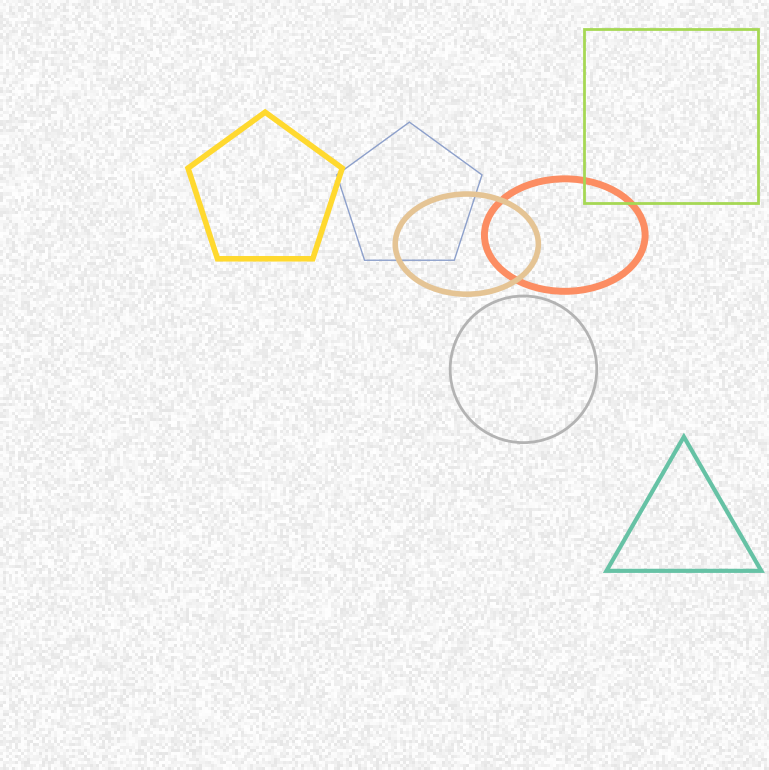[{"shape": "triangle", "thickness": 1.5, "radius": 0.58, "center": [0.888, 0.317]}, {"shape": "oval", "thickness": 2.5, "radius": 0.52, "center": [0.733, 0.695]}, {"shape": "pentagon", "thickness": 0.5, "radius": 0.5, "center": [0.532, 0.742]}, {"shape": "square", "thickness": 1, "radius": 0.56, "center": [0.871, 0.849]}, {"shape": "pentagon", "thickness": 2, "radius": 0.53, "center": [0.344, 0.749]}, {"shape": "oval", "thickness": 2, "radius": 0.46, "center": [0.606, 0.683]}, {"shape": "circle", "thickness": 1, "radius": 0.48, "center": [0.68, 0.52]}]